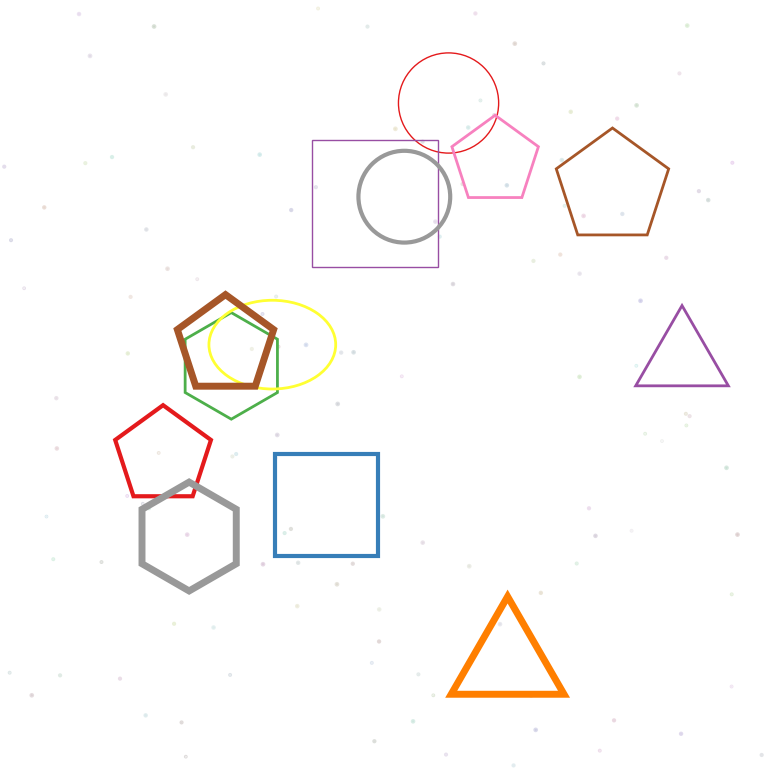[{"shape": "pentagon", "thickness": 1.5, "radius": 0.33, "center": [0.212, 0.408]}, {"shape": "circle", "thickness": 0.5, "radius": 0.33, "center": [0.583, 0.866]}, {"shape": "square", "thickness": 1.5, "radius": 0.33, "center": [0.424, 0.344]}, {"shape": "hexagon", "thickness": 1, "radius": 0.35, "center": [0.3, 0.525]}, {"shape": "square", "thickness": 0.5, "radius": 0.41, "center": [0.487, 0.736]}, {"shape": "triangle", "thickness": 1, "radius": 0.35, "center": [0.886, 0.534]}, {"shape": "triangle", "thickness": 2.5, "radius": 0.42, "center": [0.659, 0.141]}, {"shape": "oval", "thickness": 1, "radius": 0.41, "center": [0.354, 0.552]}, {"shape": "pentagon", "thickness": 1, "radius": 0.38, "center": [0.795, 0.757]}, {"shape": "pentagon", "thickness": 2.5, "radius": 0.33, "center": [0.293, 0.552]}, {"shape": "pentagon", "thickness": 1, "radius": 0.3, "center": [0.643, 0.791]}, {"shape": "circle", "thickness": 1.5, "radius": 0.3, "center": [0.525, 0.745]}, {"shape": "hexagon", "thickness": 2.5, "radius": 0.35, "center": [0.246, 0.303]}]